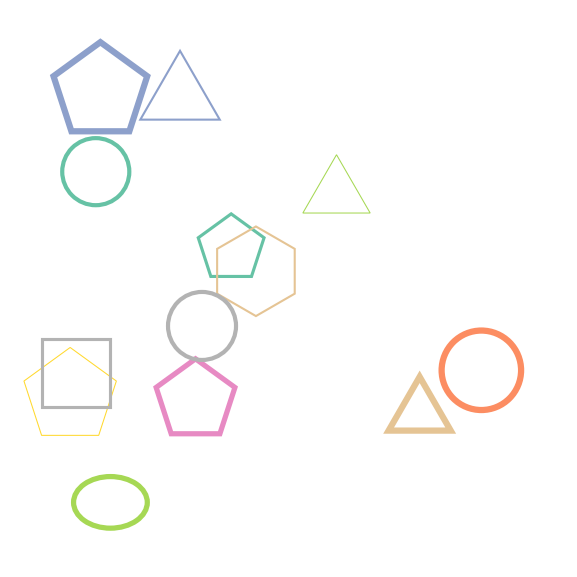[{"shape": "pentagon", "thickness": 1.5, "radius": 0.3, "center": [0.4, 0.569]}, {"shape": "circle", "thickness": 2, "radius": 0.29, "center": [0.166, 0.702]}, {"shape": "circle", "thickness": 3, "radius": 0.34, "center": [0.834, 0.358]}, {"shape": "pentagon", "thickness": 3, "radius": 0.43, "center": [0.174, 0.841]}, {"shape": "triangle", "thickness": 1, "radius": 0.4, "center": [0.312, 0.832]}, {"shape": "pentagon", "thickness": 2.5, "radius": 0.36, "center": [0.339, 0.306]}, {"shape": "oval", "thickness": 2.5, "radius": 0.32, "center": [0.191, 0.129]}, {"shape": "triangle", "thickness": 0.5, "radius": 0.34, "center": [0.583, 0.664]}, {"shape": "pentagon", "thickness": 0.5, "radius": 0.42, "center": [0.121, 0.313]}, {"shape": "hexagon", "thickness": 1, "radius": 0.39, "center": [0.443, 0.529]}, {"shape": "triangle", "thickness": 3, "radius": 0.31, "center": [0.727, 0.285]}, {"shape": "square", "thickness": 1.5, "radius": 0.29, "center": [0.131, 0.354]}, {"shape": "circle", "thickness": 2, "radius": 0.29, "center": [0.35, 0.435]}]